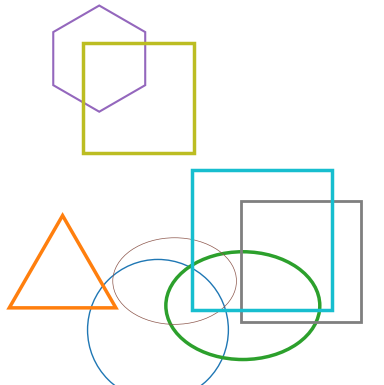[{"shape": "circle", "thickness": 1, "radius": 0.91, "center": [0.41, 0.143]}, {"shape": "triangle", "thickness": 2.5, "radius": 0.8, "center": [0.163, 0.28]}, {"shape": "oval", "thickness": 2.5, "radius": 1.0, "center": [0.631, 0.206]}, {"shape": "hexagon", "thickness": 1.5, "radius": 0.69, "center": [0.258, 0.848]}, {"shape": "oval", "thickness": 0.5, "radius": 0.8, "center": [0.454, 0.27]}, {"shape": "square", "thickness": 2, "radius": 0.78, "center": [0.781, 0.321]}, {"shape": "square", "thickness": 2.5, "radius": 0.72, "center": [0.361, 0.745]}, {"shape": "square", "thickness": 2.5, "radius": 0.91, "center": [0.681, 0.376]}]